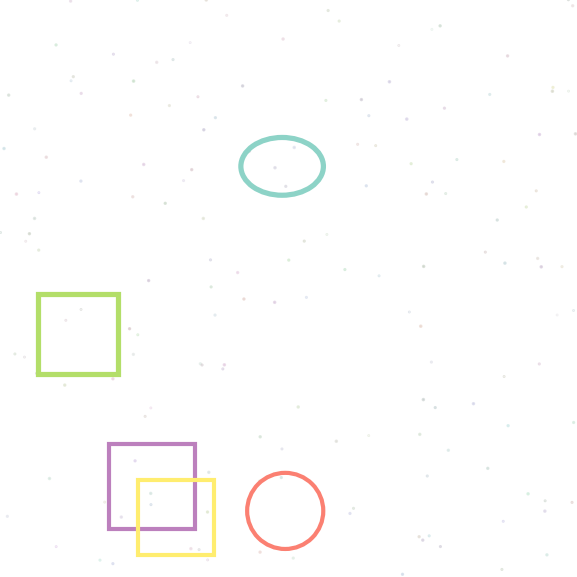[{"shape": "oval", "thickness": 2.5, "radius": 0.36, "center": [0.489, 0.711]}, {"shape": "circle", "thickness": 2, "radius": 0.33, "center": [0.494, 0.114]}, {"shape": "square", "thickness": 2.5, "radius": 0.35, "center": [0.135, 0.421]}, {"shape": "square", "thickness": 2, "radius": 0.37, "center": [0.263, 0.157]}, {"shape": "square", "thickness": 2, "radius": 0.33, "center": [0.305, 0.103]}]